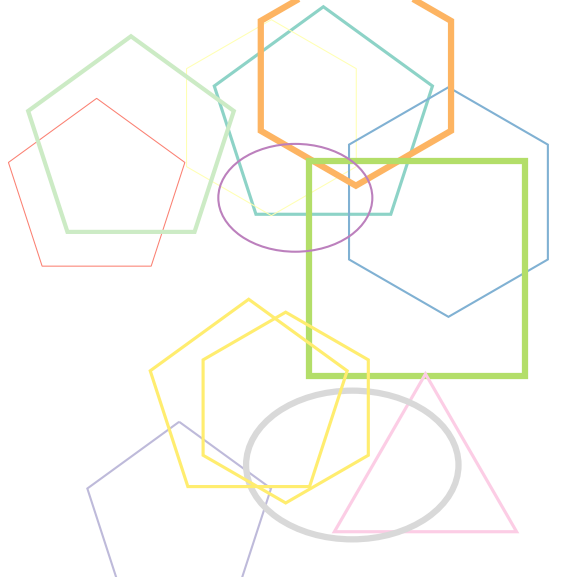[{"shape": "pentagon", "thickness": 1.5, "radius": 0.99, "center": [0.56, 0.789]}, {"shape": "hexagon", "thickness": 0.5, "radius": 0.85, "center": [0.47, 0.795]}, {"shape": "pentagon", "thickness": 1, "radius": 0.84, "center": [0.31, 0.102]}, {"shape": "pentagon", "thickness": 0.5, "radius": 0.8, "center": [0.167, 0.668]}, {"shape": "hexagon", "thickness": 1, "radius": 0.99, "center": [0.777, 0.649]}, {"shape": "hexagon", "thickness": 3, "radius": 0.95, "center": [0.616, 0.868]}, {"shape": "square", "thickness": 3, "radius": 0.93, "center": [0.722, 0.534]}, {"shape": "triangle", "thickness": 1.5, "radius": 0.91, "center": [0.737, 0.169]}, {"shape": "oval", "thickness": 3, "radius": 0.92, "center": [0.61, 0.194]}, {"shape": "oval", "thickness": 1, "radius": 0.67, "center": [0.511, 0.657]}, {"shape": "pentagon", "thickness": 2, "radius": 0.94, "center": [0.227, 0.749]}, {"shape": "pentagon", "thickness": 1.5, "radius": 0.9, "center": [0.431, 0.302]}, {"shape": "hexagon", "thickness": 1.5, "radius": 0.83, "center": [0.495, 0.293]}]